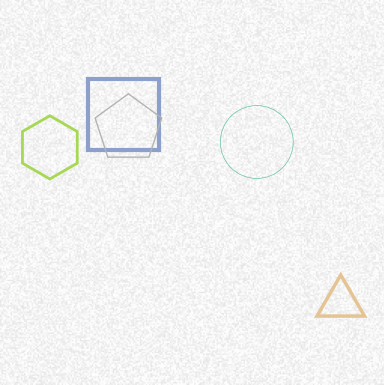[{"shape": "circle", "thickness": 0.5, "radius": 0.47, "center": [0.667, 0.631]}, {"shape": "square", "thickness": 3, "radius": 0.46, "center": [0.32, 0.702]}, {"shape": "hexagon", "thickness": 2, "radius": 0.41, "center": [0.129, 0.617]}, {"shape": "triangle", "thickness": 2.5, "radius": 0.36, "center": [0.885, 0.215]}, {"shape": "pentagon", "thickness": 1, "radius": 0.45, "center": [0.333, 0.665]}]